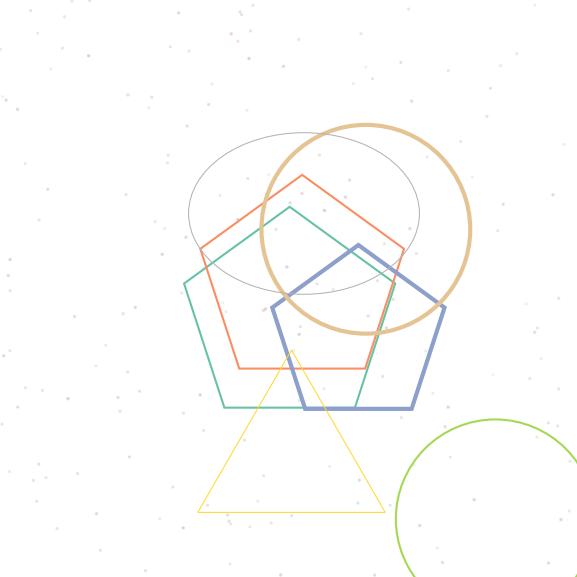[{"shape": "pentagon", "thickness": 1, "radius": 0.96, "center": [0.502, 0.449]}, {"shape": "pentagon", "thickness": 1, "radius": 0.93, "center": [0.523, 0.511]}, {"shape": "pentagon", "thickness": 2, "radius": 0.78, "center": [0.621, 0.418]}, {"shape": "circle", "thickness": 1, "radius": 0.86, "center": [0.858, 0.101]}, {"shape": "triangle", "thickness": 0.5, "radius": 0.94, "center": [0.505, 0.206]}, {"shape": "circle", "thickness": 2, "radius": 0.9, "center": [0.633, 0.602]}, {"shape": "oval", "thickness": 0.5, "radius": 1.0, "center": [0.526, 0.629]}]